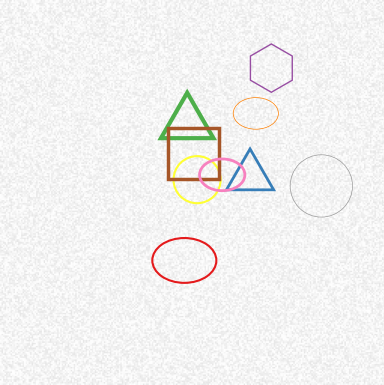[{"shape": "oval", "thickness": 1.5, "radius": 0.42, "center": [0.479, 0.324]}, {"shape": "triangle", "thickness": 2, "radius": 0.35, "center": [0.649, 0.542]}, {"shape": "triangle", "thickness": 3, "radius": 0.39, "center": [0.486, 0.68]}, {"shape": "hexagon", "thickness": 1, "radius": 0.31, "center": [0.705, 0.823]}, {"shape": "oval", "thickness": 0.5, "radius": 0.29, "center": [0.664, 0.705]}, {"shape": "circle", "thickness": 1.5, "radius": 0.31, "center": [0.512, 0.533]}, {"shape": "square", "thickness": 2.5, "radius": 0.33, "center": [0.502, 0.602]}, {"shape": "oval", "thickness": 2, "radius": 0.29, "center": [0.577, 0.546]}, {"shape": "circle", "thickness": 0.5, "radius": 0.4, "center": [0.835, 0.517]}]